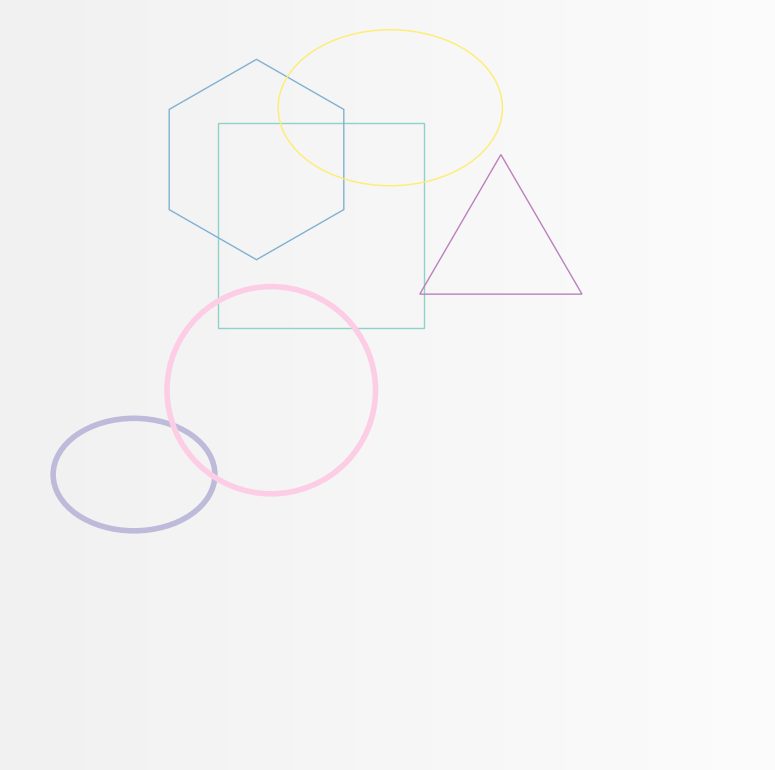[{"shape": "square", "thickness": 0.5, "radius": 0.67, "center": [0.414, 0.707]}, {"shape": "oval", "thickness": 2, "radius": 0.52, "center": [0.173, 0.384]}, {"shape": "hexagon", "thickness": 0.5, "radius": 0.65, "center": [0.331, 0.793]}, {"shape": "circle", "thickness": 2, "radius": 0.67, "center": [0.35, 0.493]}, {"shape": "triangle", "thickness": 0.5, "radius": 0.6, "center": [0.646, 0.678]}, {"shape": "oval", "thickness": 0.5, "radius": 0.72, "center": [0.504, 0.86]}]